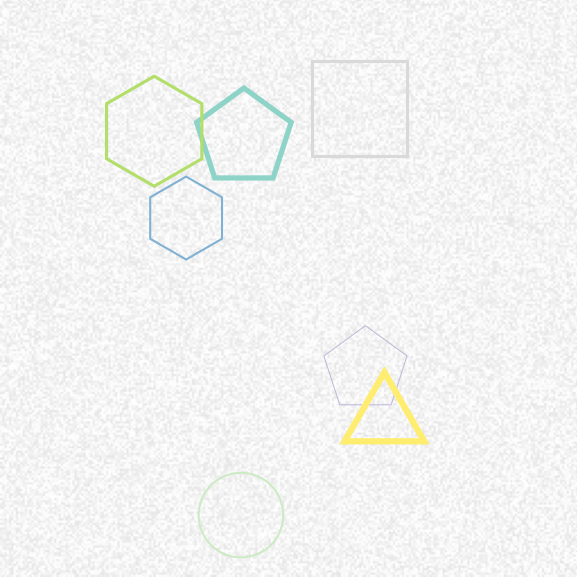[{"shape": "pentagon", "thickness": 2.5, "radius": 0.43, "center": [0.422, 0.761]}, {"shape": "pentagon", "thickness": 0.5, "radius": 0.38, "center": [0.633, 0.359]}, {"shape": "hexagon", "thickness": 1, "radius": 0.36, "center": [0.322, 0.622]}, {"shape": "hexagon", "thickness": 1.5, "radius": 0.48, "center": [0.267, 0.772]}, {"shape": "square", "thickness": 1.5, "radius": 0.41, "center": [0.623, 0.811]}, {"shape": "circle", "thickness": 1, "radius": 0.37, "center": [0.417, 0.107]}, {"shape": "triangle", "thickness": 3, "radius": 0.4, "center": [0.666, 0.275]}]